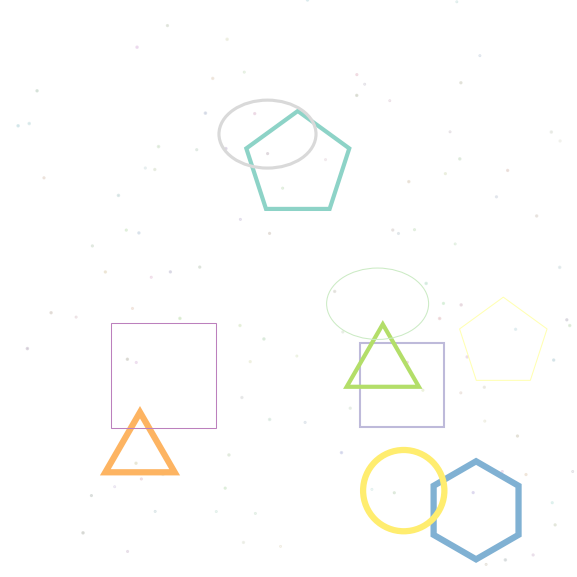[{"shape": "pentagon", "thickness": 2, "radius": 0.47, "center": [0.516, 0.713]}, {"shape": "pentagon", "thickness": 0.5, "radius": 0.4, "center": [0.872, 0.405]}, {"shape": "square", "thickness": 1, "radius": 0.36, "center": [0.696, 0.333]}, {"shape": "hexagon", "thickness": 3, "radius": 0.42, "center": [0.824, 0.115]}, {"shape": "triangle", "thickness": 3, "radius": 0.35, "center": [0.242, 0.216]}, {"shape": "triangle", "thickness": 2, "radius": 0.36, "center": [0.663, 0.365]}, {"shape": "oval", "thickness": 1.5, "radius": 0.42, "center": [0.463, 0.767]}, {"shape": "square", "thickness": 0.5, "radius": 0.46, "center": [0.283, 0.349]}, {"shape": "oval", "thickness": 0.5, "radius": 0.44, "center": [0.654, 0.473]}, {"shape": "circle", "thickness": 3, "radius": 0.35, "center": [0.699, 0.15]}]